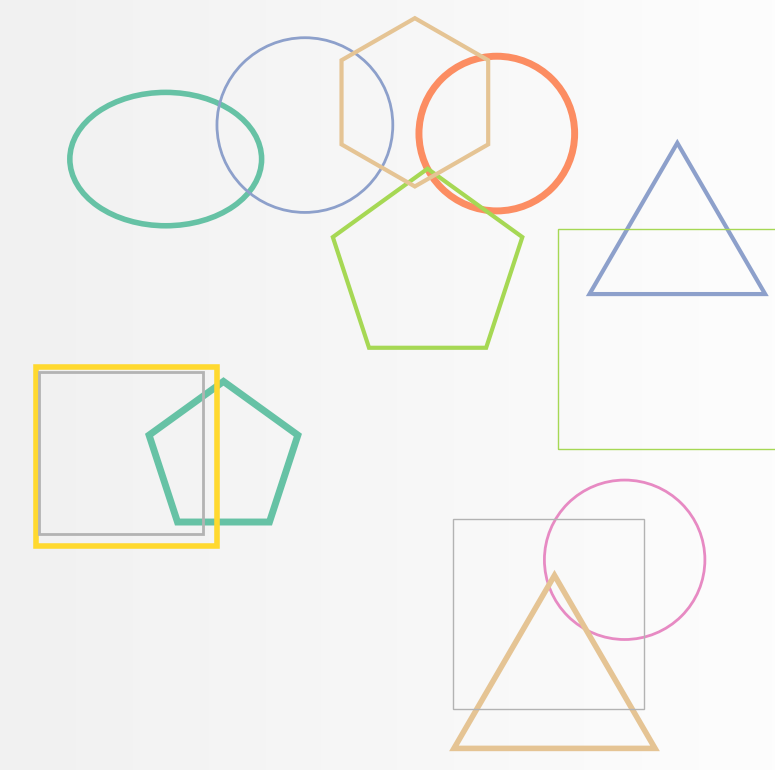[{"shape": "oval", "thickness": 2, "radius": 0.62, "center": [0.214, 0.793]}, {"shape": "pentagon", "thickness": 2.5, "radius": 0.5, "center": [0.288, 0.404]}, {"shape": "circle", "thickness": 2.5, "radius": 0.5, "center": [0.641, 0.827]}, {"shape": "circle", "thickness": 1, "radius": 0.57, "center": [0.393, 0.838]}, {"shape": "triangle", "thickness": 1.5, "radius": 0.65, "center": [0.874, 0.684]}, {"shape": "circle", "thickness": 1, "radius": 0.52, "center": [0.806, 0.273]}, {"shape": "pentagon", "thickness": 1.5, "radius": 0.64, "center": [0.552, 0.652]}, {"shape": "square", "thickness": 0.5, "radius": 0.71, "center": [0.862, 0.559]}, {"shape": "square", "thickness": 2, "radius": 0.58, "center": [0.163, 0.407]}, {"shape": "triangle", "thickness": 2, "radius": 0.75, "center": [0.715, 0.103]}, {"shape": "hexagon", "thickness": 1.5, "radius": 0.55, "center": [0.535, 0.867]}, {"shape": "square", "thickness": 1, "radius": 0.53, "center": [0.156, 0.412]}, {"shape": "square", "thickness": 0.5, "radius": 0.62, "center": [0.708, 0.202]}]